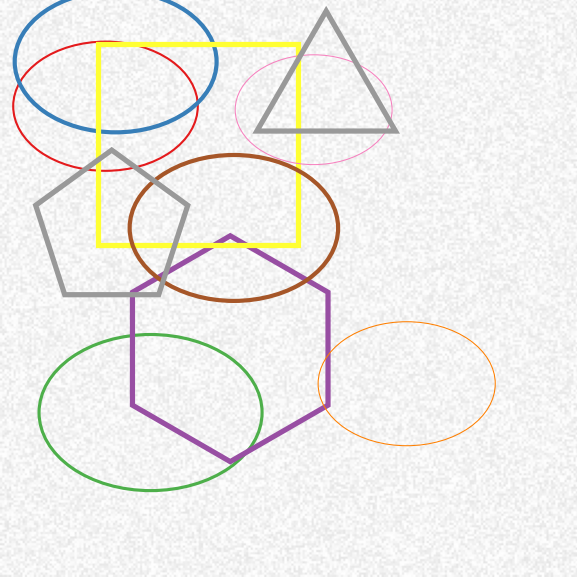[{"shape": "oval", "thickness": 1, "radius": 0.8, "center": [0.183, 0.815]}, {"shape": "oval", "thickness": 2, "radius": 0.87, "center": [0.2, 0.892]}, {"shape": "oval", "thickness": 1.5, "radius": 0.97, "center": [0.261, 0.285]}, {"shape": "hexagon", "thickness": 2.5, "radius": 0.98, "center": [0.399, 0.395]}, {"shape": "oval", "thickness": 0.5, "radius": 0.77, "center": [0.704, 0.335]}, {"shape": "square", "thickness": 2.5, "radius": 0.87, "center": [0.343, 0.749]}, {"shape": "oval", "thickness": 2, "radius": 0.9, "center": [0.405, 0.604]}, {"shape": "oval", "thickness": 0.5, "radius": 0.68, "center": [0.543, 0.809]}, {"shape": "triangle", "thickness": 2.5, "radius": 0.69, "center": [0.565, 0.842]}, {"shape": "pentagon", "thickness": 2.5, "radius": 0.69, "center": [0.193, 0.601]}]